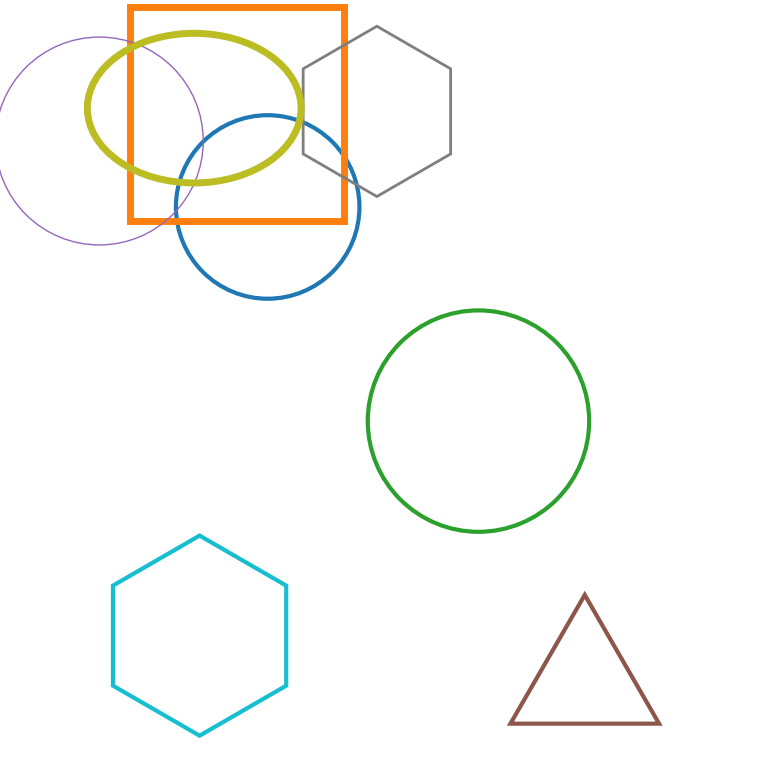[{"shape": "circle", "thickness": 1.5, "radius": 0.6, "center": [0.348, 0.731]}, {"shape": "square", "thickness": 2.5, "radius": 0.69, "center": [0.308, 0.852]}, {"shape": "circle", "thickness": 1.5, "radius": 0.72, "center": [0.621, 0.453]}, {"shape": "circle", "thickness": 0.5, "radius": 0.67, "center": [0.129, 0.817]}, {"shape": "triangle", "thickness": 1.5, "radius": 0.56, "center": [0.759, 0.116]}, {"shape": "hexagon", "thickness": 1, "radius": 0.55, "center": [0.489, 0.855]}, {"shape": "oval", "thickness": 2.5, "radius": 0.69, "center": [0.252, 0.86]}, {"shape": "hexagon", "thickness": 1.5, "radius": 0.65, "center": [0.259, 0.174]}]